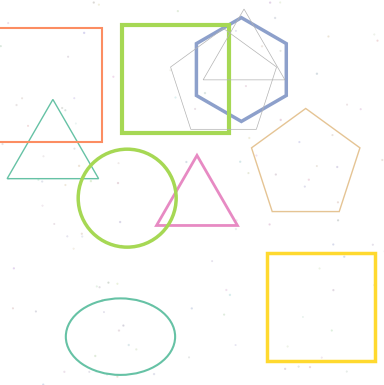[{"shape": "oval", "thickness": 1.5, "radius": 0.71, "center": [0.313, 0.126]}, {"shape": "triangle", "thickness": 1, "radius": 0.69, "center": [0.137, 0.605]}, {"shape": "square", "thickness": 1.5, "radius": 0.73, "center": [0.118, 0.779]}, {"shape": "hexagon", "thickness": 2.5, "radius": 0.67, "center": [0.627, 0.819]}, {"shape": "triangle", "thickness": 2, "radius": 0.61, "center": [0.512, 0.475]}, {"shape": "square", "thickness": 3, "radius": 0.7, "center": [0.456, 0.795]}, {"shape": "circle", "thickness": 2.5, "radius": 0.64, "center": [0.33, 0.485]}, {"shape": "square", "thickness": 2.5, "radius": 0.7, "center": [0.834, 0.203]}, {"shape": "pentagon", "thickness": 1, "radius": 0.74, "center": [0.794, 0.57]}, {"shape": "pentagon", "thickness": 0.5, "radius": 0.72, "center": [0.581, 0.781]}, {"shape": "triangle", "thickness": 0.5, "radius": 0.61, "center": [0.634, 0.854]}]